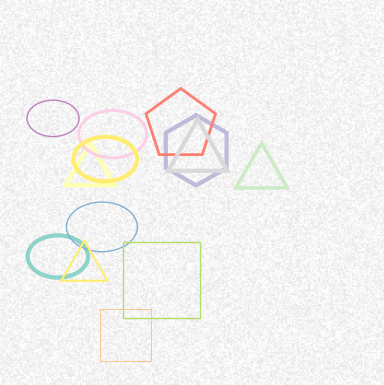[{"shape": "oval", "thickness": 3, "radius": 0.39, "center": [0.15, 0.334]}, {"shape": "triangle", "thickness": 3, "radius": 0.37, "center": [0.234, 0.556]}, {"shape": "hexagon", "thickness": 3, "radius": 0.46, "center": [0.51, 0.61]}, {"shape": "pentagon", "thickness": 2, "radius": 0.47, "center": [0.47, 0.675]}, {"shape": "oval", "thickness": 1, "radius": 0.46, "center": [0.265, 0.411]}, {"shape": "square", "thickness": 0.5, "radius": 0.34, "center": [0.326, 0.13]}, {"shape": "square", "thickness": 1, "radius": 0.5, "center": [0.42, 0.272]}, {"shape": "oval", "thickness": 2, "radius": 0.44, "center": [0.293, 0.652]}, {"shape": "triangle", "thickness": 3, "radius": 0.44, "center": [0.514, 0.601]}, {"shape": "oval", "thickness": 1, "radius": 0.34, "center": [0.138, 0.693]}, {"shape": "triangle", "thickness": 2.5, "radius": 0.39, "center": [0.679, 0.551]}, {"shape": "triangle", "thickness": 1.5, "radius": 0.35, "center": [0.219, 0.305]}, {"shape": "oval", "thickness": 3, "radius": 0.41, "center": [0.273, 0.587]}]